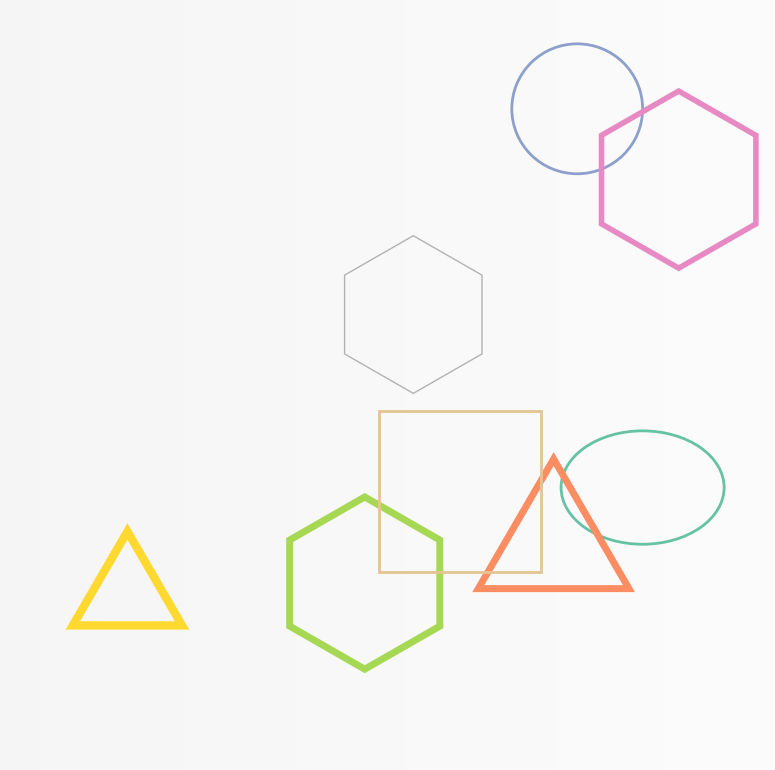[{"shape": "oval", "thickness": 1, "radius": 0.53, "center": [0.829, 0.367]}, {"shape": "triangle", "thickness": 2.5, "radius": 0.56, "center": [0.714, 0.292]}, {"shape": "circle", "thickness": 1, "radius": 0.42, "center": [0.745, 0.859]}, {"shape": "hexagon", "thickness": 2, "radius": 0.58, "center": [0.876, 0.767]}, {"shape": "hexagon", "thickness": 2.5, "radius": 0.56, "center": [0.471, 0.243]}, {"shape": "triangle", "thickness": 3, "radius": 0.41, "center": [0.164, 0.228]}, {"shape": "square", "thickness": 1, "radius": 0.52, "center": [0.594, 0.362]}, {"shape": "hexagon", "thickness": 0.5, "radius": 0.51, "center": [0.533, 0.592]}]